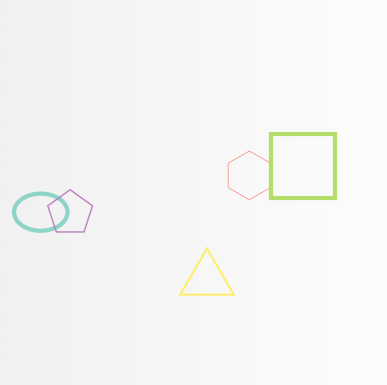[{"shape": "oval", "thickness": 3, "radius": 0.35, "center": [0.105, 0.449]}, {"shape": "hexagon", "thickness": 0.5, "radius": 0.32, "center": [0.643, 0.544]}, {"shape": "square", "thickness": 3, "radius": 0.41, "center": [0.781, 0.569]}, {"shape": "pentagon", "thickness": 1, "radius": 0.3, "center": [0.181, 0.447]}, {"shape": "triangle", "thickness": 1.5, "radius": 0.4, "center": [0.534, 0.275]}]